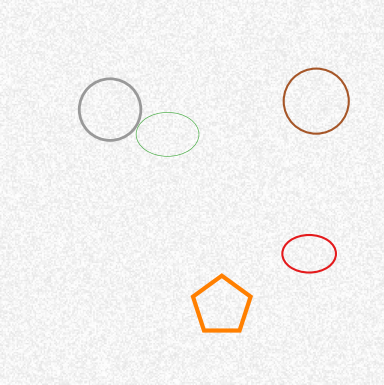[{"shape": "oval", "thickness": 1.5, "radius": 0.35, "center": [0.803, 0.341]}, {"shape": "oval", "thickness": 0.5, "radius": 0.41, "center": [0.435, 0.651]}, {"shape": "pentagon", "thickness": 3, "radius": 0.39, "center": [0.576, 0.205]}, {"shape": "circle", "thickness": 1.5, "radius": 0.42, "center": [0.821, 0.737]}, {"shape": "circle", "thickness": 2, "radius": 0.4, "center": [0.286, 0.715]}]